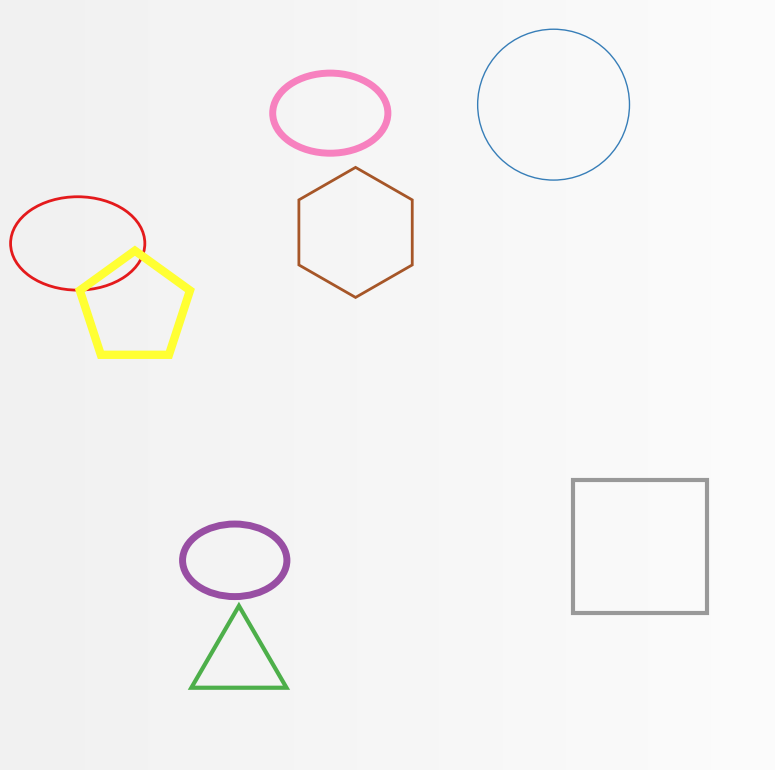[{"shape": "oval", "thickness": 1, "radius": 0.43, "center": [0.1, 0.684]}, {"shape": "circle", "thickness": 0.5, "radius": 0.49, "center": [0.714, 0.864]}, {"shape": "triangle", "thickness": 1.5, "radius": 0.35, "center": [0.308, 0.142]}, {"shape": "oval", "thickness": 2.5, "radius": 0.34, "center": [0.303, 0.272]}, {"shape": "pentagon", "thickness": 3, "radius": 0.37, "center": [0.174, 0.6]}, {"shape": "hexagon", "thickness": 1, "radius": 0.42, "center": [0.459, 0.698]}, {"shape": "oval", "thickness": 2.5, "radius": 0.37, "center": [0.426, 0.853]}, {"shape": "square", "thickness": 1.5, "radius": 0.43, "center": [0.825, 0.29]}]